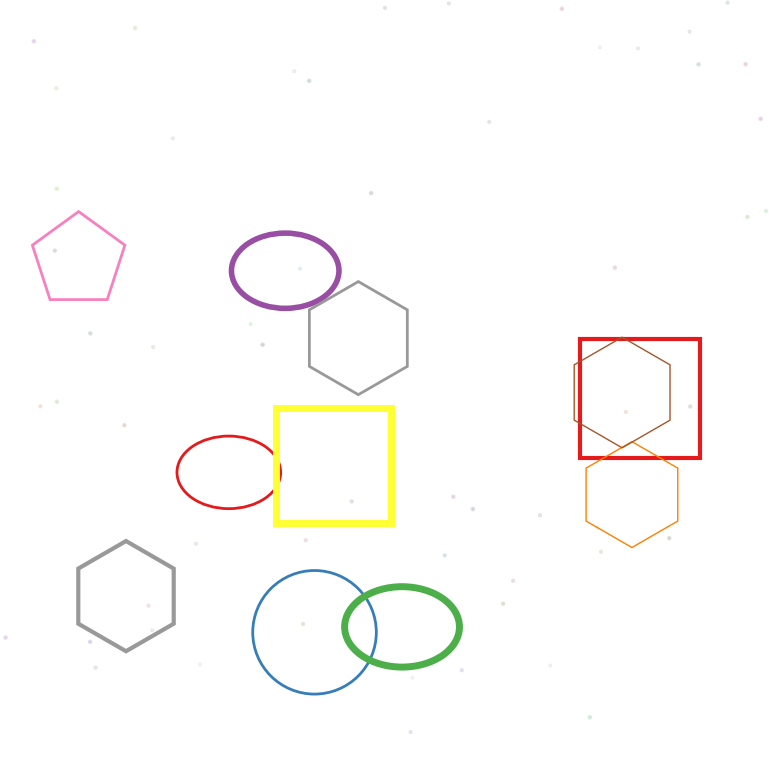[{"shape": "oval", "thickness": 1, "radius": 0.34, "center": [0.297, 0.387]}, {"shape": "square", "thickness": 1.5, "radius": 0.39, "center": [0.831, 0.482]}, {"shape": "circle", "thickness": 1, "radius": 0.4, "center": [0.408, 0.179]}, {"shape": "oval", "thickness": 2.5, "radius": 0.37, "center": [0.522, 0.186]}, {"shape": "oval", "thickness": 2, "radius": 0.35, "center": [0.37, 0.648]}, {"shape": "hexagon", "thickness": 0.5, "radius": 0.34, "center": [0.821, 0.358]}, {"shape": "square", "thickness": 2.5, "radius": 0.38, "center": [0.433, 0.396]}, {"shape": "hexagon", "thickness": 0.5, "radius": 0.36, "center": [0.808, 0.49]}, {"shape": "pentagon", "thickness": 1, "radius": 0.32, "center": [0.102, 0.662]}, {"shape": "hexagon", "thickness": 1.5, "radius": 0.36, "center": [0.164, 0.226]}, {"shape": "hexagon", "thickness": 1, "radius": 0.37, "center": [0.465, 0.561]}]